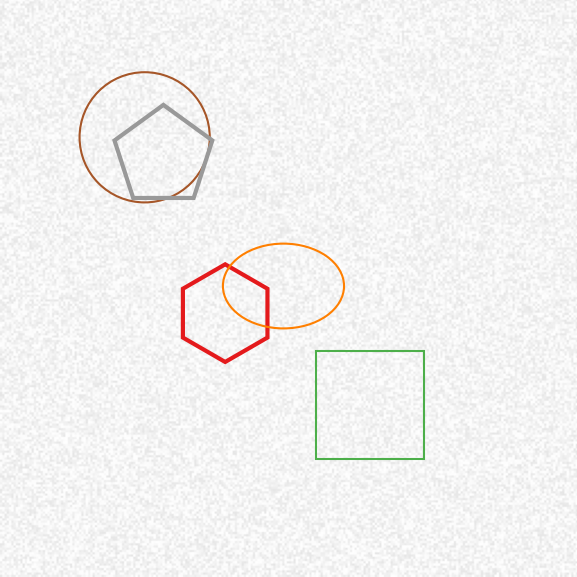[{"shape": "hexagon", "thickness": 2, "radius": 0.42, "center": [0.39, 0.457]}, {"shape": "square", "thickness": 1, "radius": 0.47, "center": [0.641, 0.298]}, {"shape": "oval", "thickness": 1, "radius": 0.52, "center": [0.491, 0.504]}, {"shape": "circle", "thickness": 1, "radius": 0.56, "center": [0.25, 0.761]}, {"shape": "pentagon", "thickness": 2, "radius": 0.45, "center": [0.283, 0.728]}]